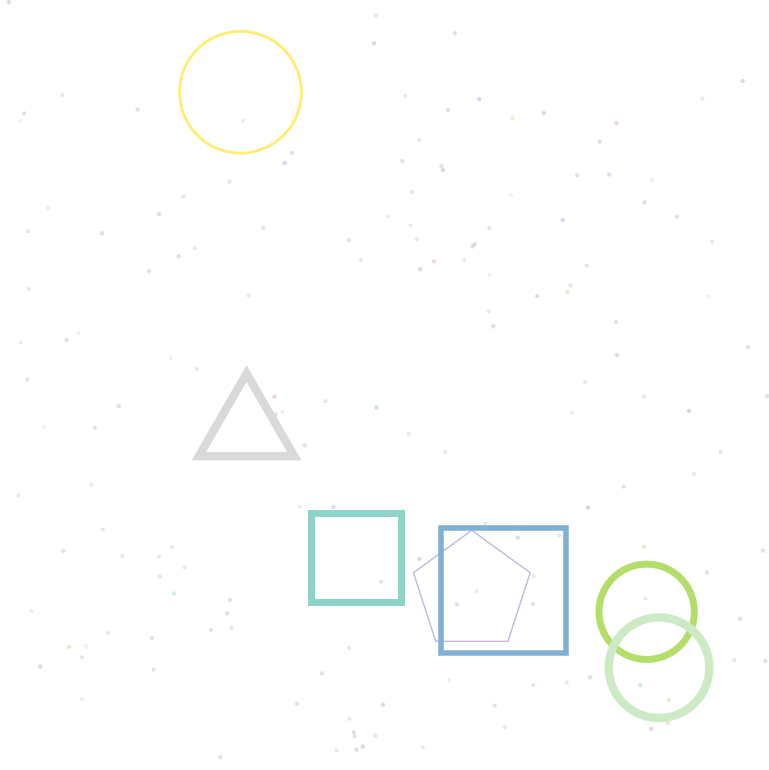[{"shape": "square", "thickness": 2.5, "radius": 0.29, "center": [0.462, 0.276]}, {"shape": "pentagon", "thickness": 0.5, "radius": 0.4, "center": [0.613, 0.232]}, {"shape": "square", "thickness": 2, "radius": 0.41, "center": [0.654, 0.233]}, {"shape": "circle", "thickness": 2.5, "radius": 0.31, "center": [0.84, 0.205]}, {"shape": "triangle", "thickness": 3, "radius": 0.36, "center": [0.32, 0.443]}, {"shape": "circle", "thickness": 3, "radius": 0.33, "center": [0.856, 0.133]}, {"shape": "circle", "thickness": 1, "radius": 0.4, "center": [0.312, 0.88]}]